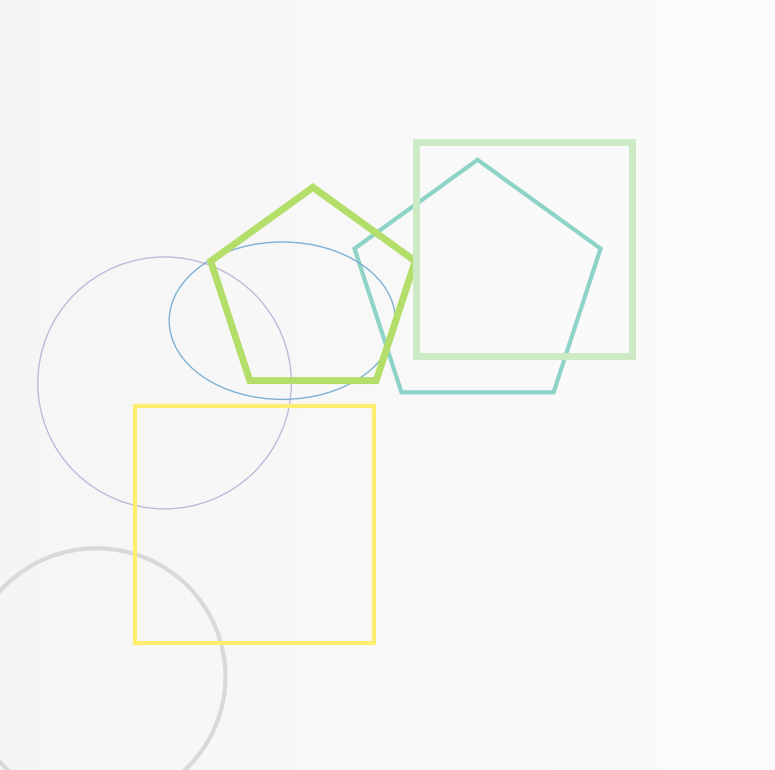[{"shape": "pentagon", "thickness": 1.5, "radius": 0.83, "center": [0.616, 0.626]}, {"shape": "circle", "thickness": 0.5, "radius": 0.82, "center": [0.212, 0.503]}, {"shape": "oval", "thickness": 0.5, "radius": 0.73, "center": [0.364, 0.584]}, {"shape": "pentagon", "thickness": 2.5, "radius": 0.69, "center": [0.404, 0.618]}, {"shape": "circle", "thickness": 1.5, "radius": 0.83, "center": [0.124, 0.121]}, {"shape": "square", "thickness": 2.5, "radius": 0.7, "center": [0.676, 0.676]}, {"shape": "square", "thickness": 1.5, "radius": 0.77, "center": [0.329, 0.319]}]